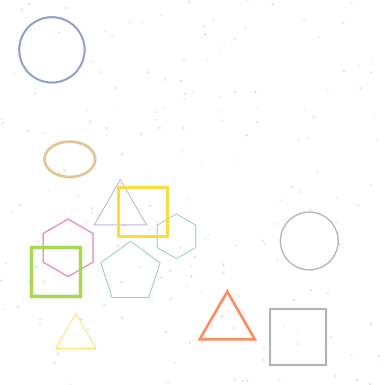[{"shape": "hexagon", "thickness": 0.5, "radius": 0.29, "center": [0.458, 0.386]}, {"shape": "pentagon", "thickness": 0.5, "radius": 0.41, "center": [0.339, 0.293]}, {"shape": "triangle", "thickness": 2, "radius": 0.41, "center": [0.59, 0.16]}, {"shape": "triangle", "thickness": 0.5, "radius": 0.39, "center": [0.313, 0.455]}, {"shape": "circle", "thickness": 1.5, "radius": 0.42, "center": [0.135, 0.87]}, {"shape": "hexagon", "thickness": 1, "radius": 0.37, "center": [0.177, 0.356]}, {"shape": "square", "thickness": 2.5, "radius": 0.32, "center": [0.144, 0.294]}, {"shape": "square", "thickness": 2, "radius": 0.32, "center": [0.37, 0.451]}, {"shape": "triangle", "thickness": 0.5, "radius": 0.3, "center": [0.197, 0.125]}, {"shape": "oval", "thickness": 2, "radius": 0.33, "center": [0.181, 0.586]}, {"shape": "circle", "thickness": 1, "radius": 0.38, "center": [0.803, 0.374]}, {"shape": "square", "thickness": 1.5, "radius": 0.37, "center": [0.775, 0.125]}]